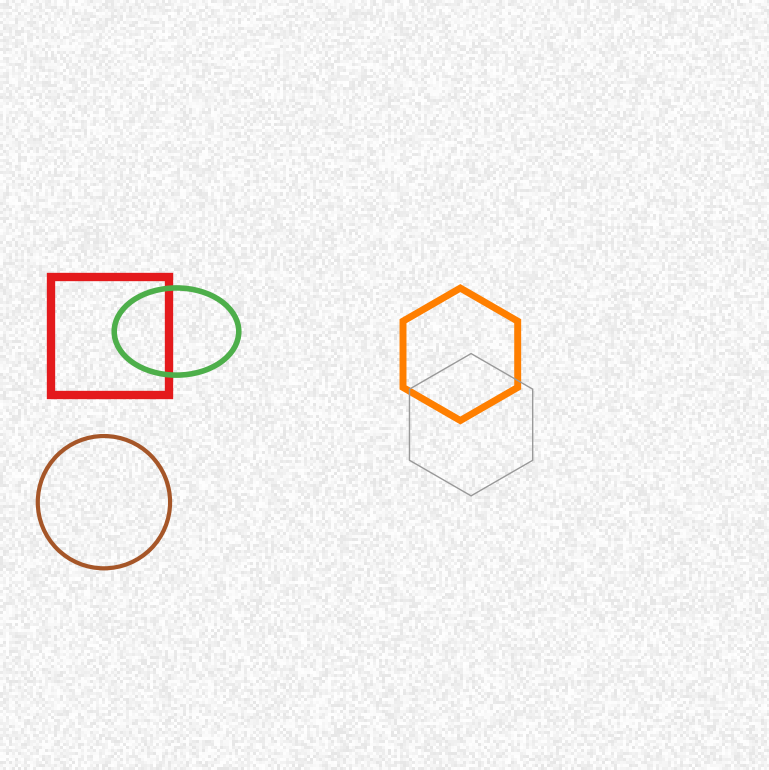[{"shape": "square", "thickness": 3, "radius": 0.38, "center": [0.142, 0.563]}, {"shape": "oval", "thickness": 2, "radius": 0.4, "center": [0.229, 0.569]}, {"shape": "hexagon", "thickness": 2.5, "radius": 0.43, "center": [0.598, 0.54]}, {"shape": "circle", "thickness": 1.5, "radius": 0.43, "center": [0.135, 0.348]}, {"shape": "hexagon", "thickness": 0.5, "radius": 0.46, "center": [0.612, 0.448]}]